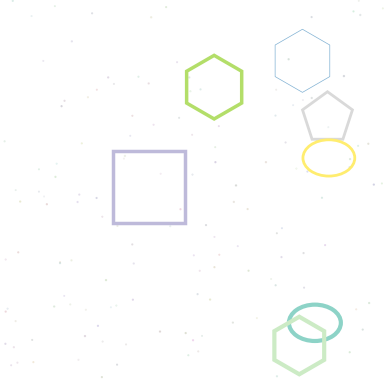[{"shape": "oval", "thickness": 3, "radius": 0.34, "center": [0.818, 0.162]}, {"shape": "square", "thickness": 2.5, "radius": 0.47, "center": [0.387, 0.515]}, {"shape": "hexagon", "thickness": 0.5, "radius": 0.41, "center": [0.786, 0.842]}, {"shape": "hexagon", "thickness": 2.5, "radius": 0.41, "center": [0.556, 0.774]}, {"shape": "pentagon", "thickness": 2, "radius": 0.34, "center": [0.851, 0.694]}, {"shape": "hexagon", "thickness": 3, "radius": 0.37, "center": [0.777, 0.103]}, {"shape": "oval", "thickness": 2, "radius": 0.34, "center": [0.854, 0.59]}]